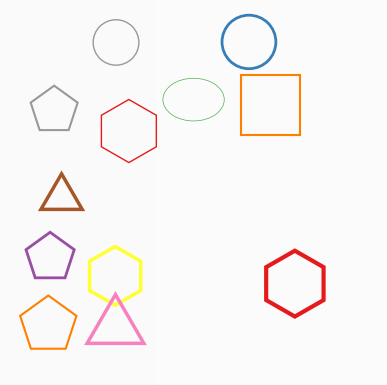[{"shape": "hexagon", "thickness": 1, "radius": 0.41, "center": [0.333, 0.66]}, {"shape": "hexagon", "thickness": 3, "radius": 0.43, "center": [0.761, 0.263]}, {"shape": "circle", "thickness": 2, "radius": 0.35, "center": [0.642, 0.891]}, {"shape": "oval", "thickness": 0.5, "radius": 0.4, "center": [0.5, 0.741]}, {"shape": "pentagon", "thickness": 2, "radius": 0.33, "center": [0.129, 0.331]}, {"shape": "pentagon", "thickness": 1.5, "radius": 0.38, "center": [0.125, 0.156]}, {"shape": "square", "thickness": 1.5, "radius": 0.38, "center": [0.698, 0.727]}, {"shape": "hexagon", "thickness": 2.5, "radius": 0.38, "center": [0.297, 0.283]}, {"shape": "triangle", "thickness": 2.5, "radius": 0.31, "center": [0.159, 0.487]}, {"shape": "triangle", "thickness": 2.5, "radius": 0.42, "center": [0.298, 0.15]}, {"shape": "pentagon", "thickness": 1.5, "radius": 0.32, "center": [0.14, 0.714]}, {"shape": "circle", "thickness": 1, "radius": 0.29, "center": [0.299, 0.89]}]